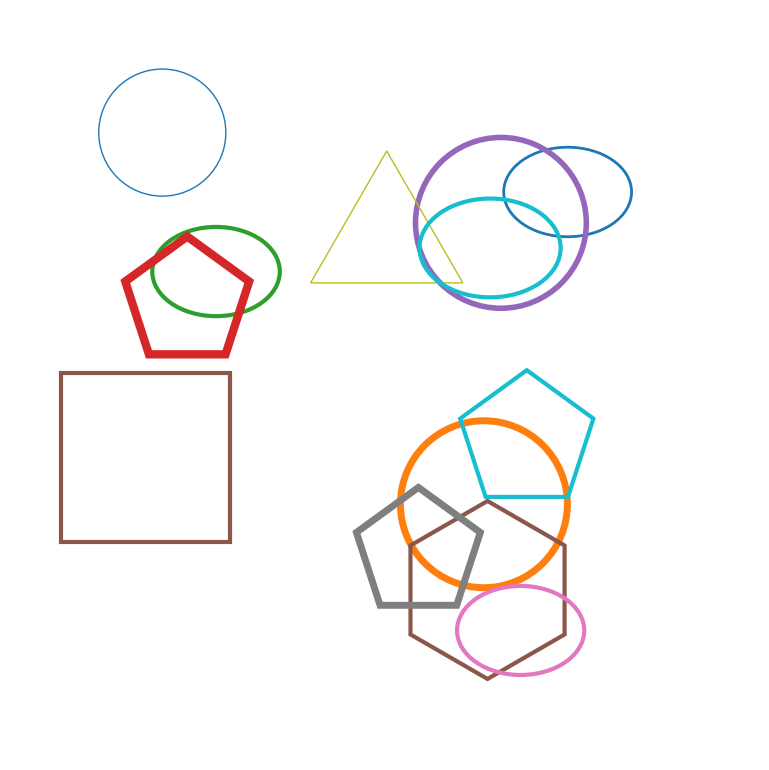[{"shape": "oval", "thickness": 1, "radius": 0.42, "center": [0.737, 0.751]}, {"shape": "circle", "thickness": 0.5, "radius": 0.41, "center": [0.211, 0.828]}, {"shape": "circle", "thickness": 2.5, "radius": 0.54, "center": [0.628, 0.345]}, {"shape": "oval", "thickness": 1.5, "radius": 0.41, "center": [0.281, 0.647]}, {"shape": "pentagon", "thickness": 3, "radius": 0.42, "center": [0.243, 0.608]}, {"shape": "circle", "thickness": 2, "radius": 0.55, "center": [0.651, 0.711]}, {"shape": "hexagon", "thickness": 1.5, "radius": 0.58, "center": [0.633, 0.234]}, {"shape": "square", "thickness": 1.5, "radius": 0.55, "center": [0.188, 0.406]}, {"shape": "oval", "thickness": 1.5, "radius": 0.41, "center": [0.676, 0.181]}, {"shape": "pentagon", "thickness": 2.5, "radius": 0.42, "center": [0.543, 0.282]}, {"shape": "triangle", "thickness": 0.5, "radius": 0.57, "center": [0.502, 0.69]}, {"shape": "pentagon", "thickness": 1.5, "radius": 0.45, "center": [0.684, 0.428]}, {"shape": "oval", "thickness": 1.5, "radius": 0.46, "center": [0.636, 0.678]}]